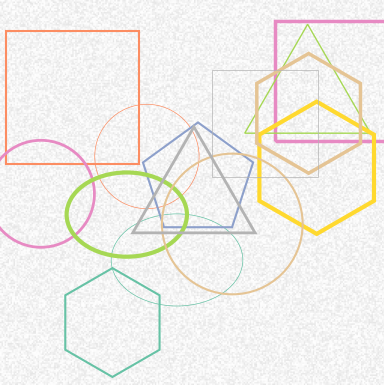[{"shape": "oval", "thickness": 0.5, "radius": 0.85, "center": [0.46, 0.325]}, {"shape": "hexagon", "thickness": 1.5, "radius": 0.71, "center": [0.292, 0.162]}, {"shape": "circle", "thickness": 0.5, "radius": 0.68, "center": [0.382, 0.594]}, {"shape": "square", "thickness": 1.5, "radius": 0.86, "center": [0.189, 0.746]}, {"shape": "pentagon", "thickness": 1.5, "radius": 0.75, "center": [0.514, 0.532]}, {"shape": "square", "thickness": 2.5, "radius": 0.78, "center": [0.87, 0.789]}, {"shape": "circle", "thickness": 2, "radius": 0.69, "center": [0.106, 0.497]}, {"shape": "oval", "thickness": 3, "radius": 0.78, "center": [0.329, 0.443]}, {"shape": "triangle", "thickness": 1, "radius": 0.94, "center": [0.799, 0.748]}, {"shape": "hexagon", "thickness": 3, "radius": 0.86, "center": [0.823, 0.564]}, {"shape": "hexagon", "thickness": 2.5, "radius": 0.78, "center": [0.802, 0.706]}, {"shape": "circle", "thickness": 1.5, "radius": 0.91, "center": [0.603, 0.418]}, {"shape": "triangle", "thickness": 2, "radius": 0.92, "center": [0.504, 0.487]}, {"shape": "square", "thickness": 0.5, "radius": 0.69, "center": [0.688, 0.68]}]